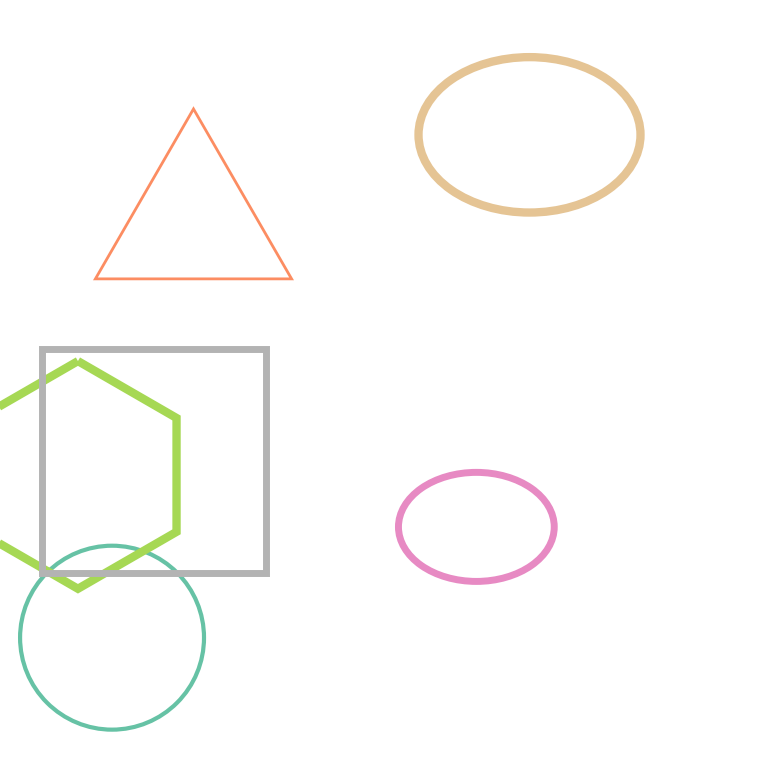[{"shape": "circle", "thickness": 1.5, "radius": 0.6, "center": [0.146, 0.172]}, {"shape": "triangle", "thickness": 1, "radius": 0.74, "center": [0.251, 0.711]}, {"shape": "oval", "thickness": 2.5, "radius": 0.51, "center": [0.619, 0.316]}, {"shape": "hexagon", "thickness": 3, "radius": 0.74, "center": [0.101, 0.383]}, {"shape": "oval", "thickness": 3, "radius": 0.72, "center": [0.688, 0.825]}, {"shape": "square", "thickness": 2.5, "radius": 0.73, "center": [0.2, 0.402]}]